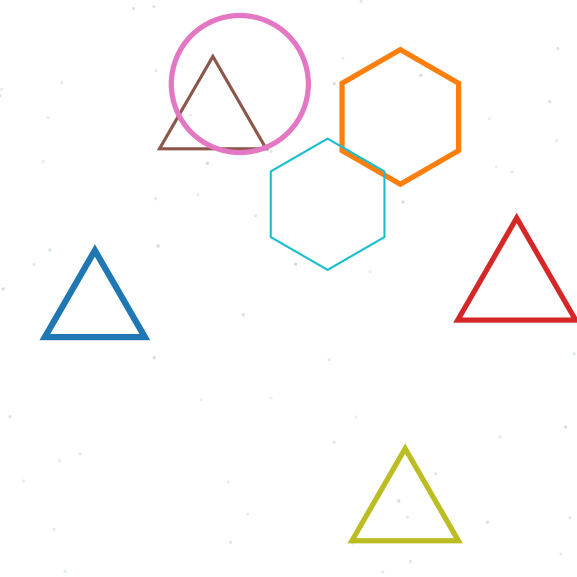[{"shape": "triangle", "thickness": 3, "radius": 0.5, "center": [0.164, 0.465]}, {"shape": "hexagon", "thickness": 2.5, "radius": 0.58, "center": [0.693, 0.797]}, {"shape": "triangle", "thickness": 2.5, "radius": 0.59, "center": [0.895, 0.504]}, {"shape": "triangle", "thickness": 1.5, "radius": 0.53, "center": [0.369, 0.795]}, {"shape": "circle", "thickness": 2.5, "radius": 0.59, "center": [0.415, 0.854]}, {"shape": "triangle", "thickness": 2.5, "radius": 0.53, "center": [0.702, 0.116]}, {"shape": "hexagon", "thickness": 1, "radius": 0.57, "center": [0.567, 0.645]}]